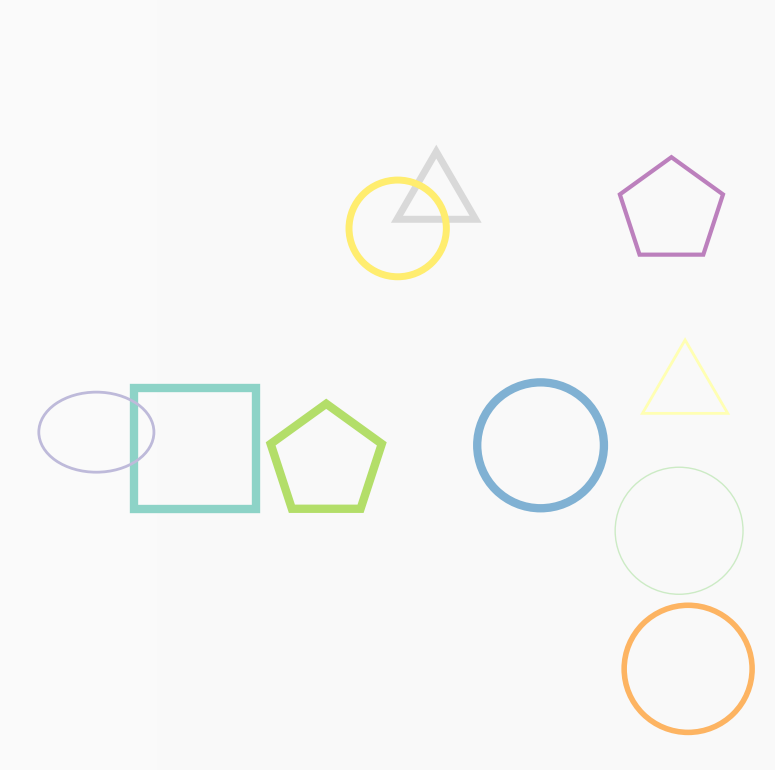[{"shape": "square", "thickness": 3, "radius": 0.39, "center": [0.252, 0.417]}, {"shape": "triangle", "thickness": 1, "radius": 0.32, "center": [0.884, 0.495]}, {"shape": "oval", "thickness": 1, "radius": 0.37, "center": [0.124, 0.439]}, {"shape": "circle", "thickness": 3, "radius": 0.41, "center": [0.698, 0.422]}, {"shape": "circle", "thickness": 2, "radius": 0.41, "center": [0.888, 0.131]}, {"shape": "pentagon", "thickness": 3, "radius": 0.38, "center": [0.421, 0.4]}, {"shape": "triangle", "thickness": 2.5, "radius": 0.29, "center": [0.563, 0.745]}, {"shape": "pentagon", "thickness": 1.5, "radius": 0.35, "center": [0.866, 0.726]}, {"shape": "circle", "thickness": 0.5, "radius": 0.41, "center": [0.876, 0.311]}, {"shape": "circle", "thickness": 2.5, "radius": 0.31, "center": [0.513, 0.703]}]